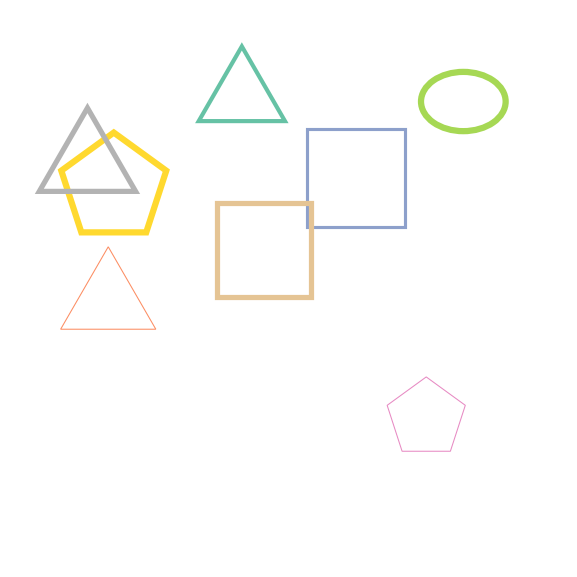[{"shape": "triangle", "thickness": 2, "radius": 0.43, "center": [0.419, 0.833]}, {"shape": "triangle", "thickness": 0.5, "radius": 0.48, "center": [0.187, 0.477]}, {"shape": "square", "thickness": 1.5, "radius": 0.42, "center": [0.616, 0.691]}, {"shape": "pentagon", "thickness": 0.5, "radius": 0.36, "center": [0.738, 0.275]}, {"shape": "oval", "thickness": 3, "radius": 0.37, "center": [0.802, 0.823]}, {"shape": "pentagon", "thickness": 3, "radius": 0.48, "center": [0.197, 0.674]}, {"shape": "square", "thickness": 2.5, "radius": 0.41, "center": [0.457, 0.566]}, {"shape": "triangle", "thickness": 2.5, "radius": 0.48, "center": [0.151, 0.716]}]